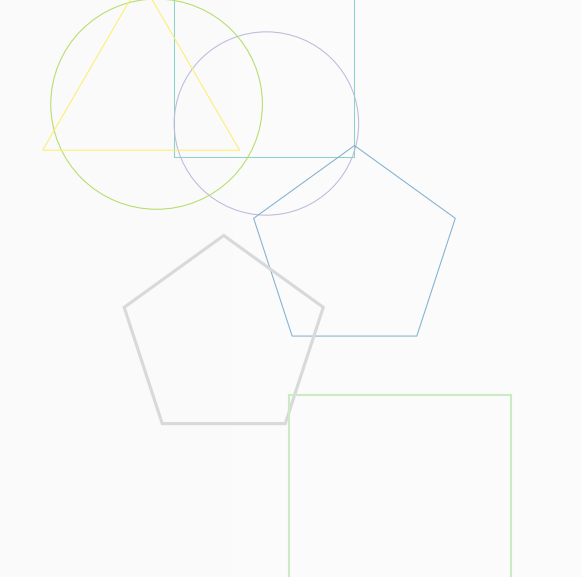[{"shape": "square", "thickness": 0.5, "radius": 0.77, "center": [0.454, 0.882]}, {"shape": "circle", "thickness": 0.5, "radius": 0.79, "center": [0.458, 0.785]}, {"shape": "pentagon", "thickness": 0.5, "radius": 0.91, "center": [0.61, 0.565]}, {"shape": "circle", "thickness": 0.5, "radius": 0.91, "center": [0.269, 0.819]}, {"shape": "pentagon", "thickness": 1.5, "radius": 0.9, "center": [0.385, 0.411]}, {"shape": "square", "thickness": 1, "radius": 0.96, "center": [0.688, 0.123]}, {"shape": "triangle", "thickness": 0.5, "radius": 0.98, "center": [0.243, 0.837]}]